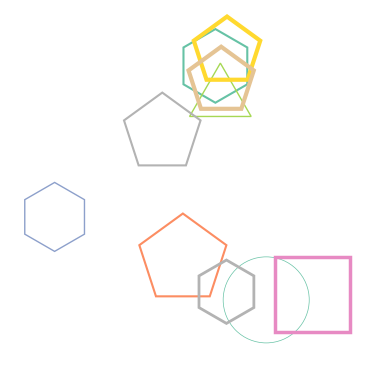[{"shape": "hexagon", "thickness": 1.5, "radius": 0.48, "center": [0.559, 0.829]}, {"shape": "circle", "thickness": 0.5, "radius": 0.56, "center": [0.691, 0.221]}, {"shape": "pentagon", "thickness": 1.5, "radius": 0.59, "center": [0.475, 0.326]}, {"shape": "hexagon", "thickness": 1, "radius": 0.45, "center": [0.142, 0.437]}, {"shape": "square", "thickness": 2.5, "radius": 0.49, "center": [0.811, 0.236]}, {"shape": "triangle", "thickness": 1, "radius": 0.46, "center": [0.572, 0.744]}, {"shape": "pentagon", "thickness": 3, "radius": 0.45, "center": [0.59, 0.866]}, {"shape": "pentagon", "thickness": 3, "radius": 0.45, "center": [0.574, 0.79]}, {"shape": "hexagon", "thickness": 2, "radius": 0.41, "center": [0.588, 0.242]}, {"shape": "pentagon", "thickness": 1.5, "radius": 0.52, "center": [0.422, 0.655]}]